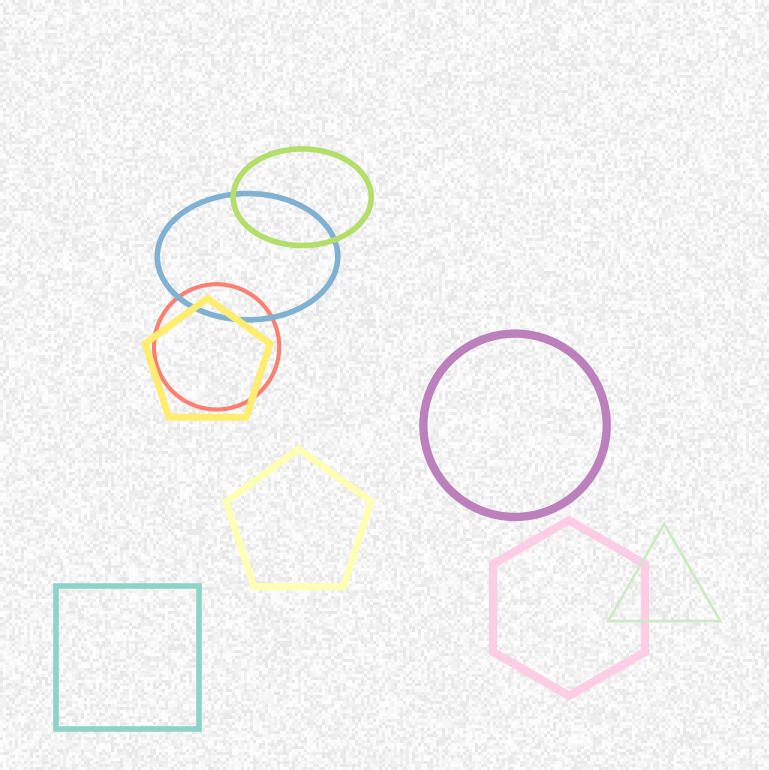[{"shape": "square", "thickness": 2, "radius": 0.47, "center": [0.165, 0.146]}, {"shape": "pentagon", "thickness": 2.5, "radius": 0.49, "center": [0.388, 0.318]}, {"shape": "circle", "thickness": 1.5, "radius": 0.41, "center": [0.281, 0.55]}, {"shape": "oval", "thickness": 2, "radius": 0.59, "center": [0.321, 0.667]}, {"shape": "oval", "thickness": 2, "radius": 0.45, "center": [0.392, 0.744]}, {"shape": "hexagon", "thickness": 3, "radius": 0.57, "center": [0.739, 0.21]}, {"shape": "circle", "thickness": 3, "radius": 0.6, "center": [0.669, 0.448]}, {"shape": "triangle", "thickness": 1, "radius": 0.42, "center": [0.863, 0.235]}, {"shape": "pentagon", "thickness": 2.5, "radius": 0.43, "center": [0.27, 0.527]}]